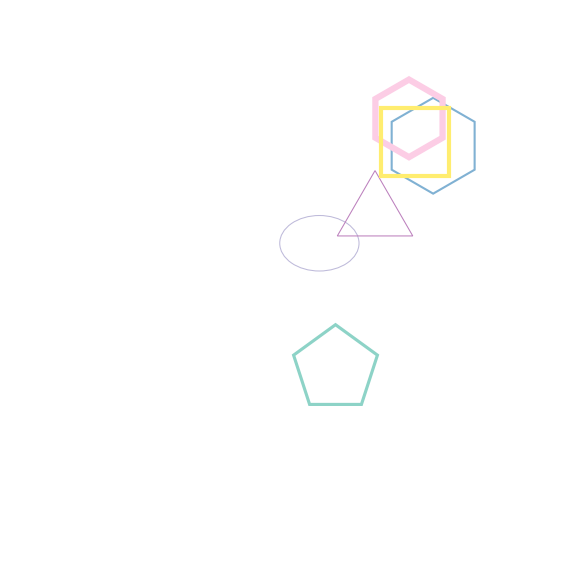[{"shape": "pentagon", "thickness": 1.5, "radius": 0.38, "center": [0.581, 0.361]}, {"shape": "oval", "thickness": 0.5, "radius": 0.34, "center": [0.553, 0.578]}, {"shape": "hexagon", "thickness": 1, "radius": 0.41, "center": [0.75, 0.747]}, {"shape": "hexagon", "thickness": 3, "radius": 0.34, "center": [0.708, 0.794]}, {"shape": "triangle", "thickness": 0.5, "radius": 0.38, "center": [0.649, 0.628]}, {"shape": "square", "thickness": 2, "radius": 0.29, "center": [0.719, 0.753]}]